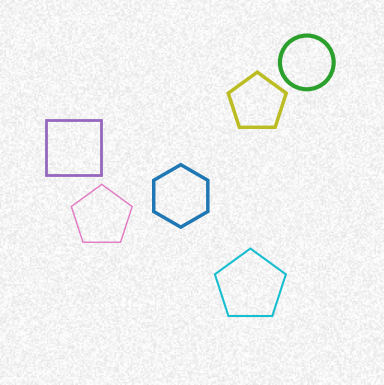[{"shape": "hexagon", "thickness": 2.5, "radius": 0.41, "center": [0.47, 0.491]}, {"shape": "circle", "thickness": 3, "radius": 0.35, "center": [0.797, 0.838]}, {"shape": "square", "thickness": 2, "radius": 0.36, "center": [0.19, 0.618]}, {"shape": "pentagon", "thickness": 1, "radius": 0.42, "center": [0.264, 0.438]}, {"shape": "pentagon", "thickness": 2.5, "radius": 0.4, "center": [0.668, 0.733]}, {"shape": "pentagon", "thickness": 1.5, "radius": 0.48, "center": [0.65, 0.258]}]